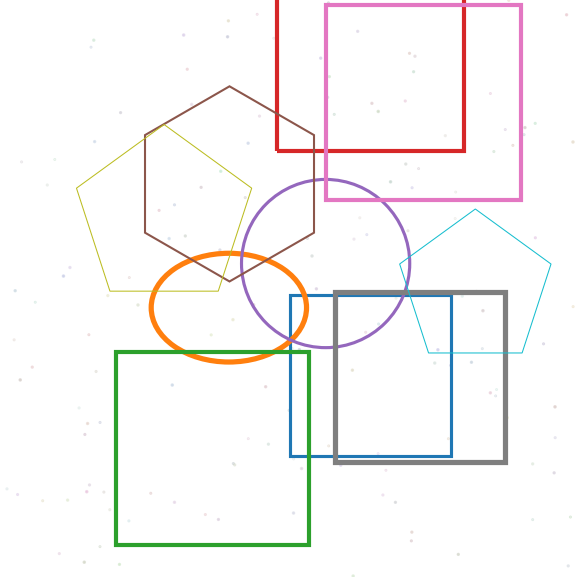[{"shape": "square", "thickness": 1.5, "radius": 0.7, "center": [0.641, 0.349]}, {"shape": "oval", "thickness": 2.5, "radius": 0.67, "center": [0.396, 0.466]}, {"shape": "square", "thickness": 2, "radius": 0.83, "center": [0.367, 0.222]}, {"shape": "square", "thickness": 2, "radius": 0.81, "center": [0.641, 0.899]}, {"shape": "circle", "thickness": 1.5, "radius": 0.73, "center": [0.564, 0.543]}, {"shape": "hexagon", "thickness": 1, "radius": 0.84, "center": [0.397, 0.681]}, {"shape": "square", "thickness": 2, "radius": 0.85, "center": [0.734, 0.822]}, {"shape": "square", "thickness": 2.5, "radius": 0.74, "center": [0.727, 0.347]}, {"shape": "pentagon", "thickness": 0.5, "radius": 0.8, "center": [0.284, 0.624]}, {"shape": "pentagon", "thickness": 0.5, "radius": 0.69, "center": [0.823, 0.499]}]